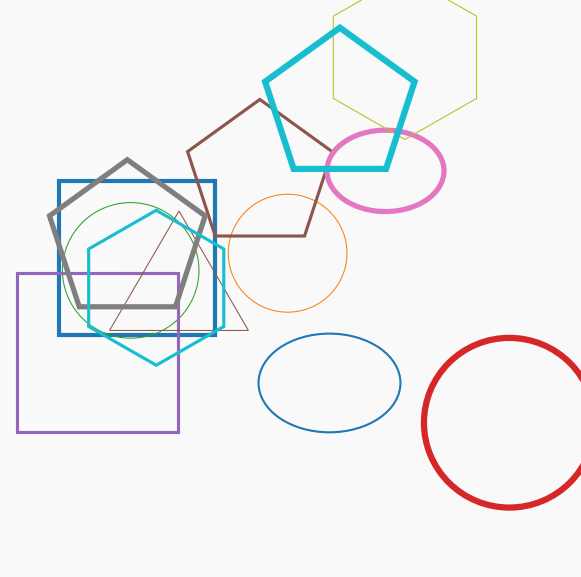[{"shape": "square", "thickness": 2, "radius": 0.67, "center": [0.236, 0.553]}, {"shape": "oval", "thickness": 1, "radius": 0.61, "center": [0.567, 0.336]}, {"shape": "circle", "thickness": 0.5, "radius": 0.51, "center": [0.495, 0.561]}, {"shape": "circle", "thickness": 0.5, "radius": 0.59, "center": [0.225, 0.531]}, {"shape": "circle", "thickness": 3, "radius": 0.73, "center": [0.876, 0.267]}, {"shape": "square", "thickness": 1.5, "radius": 0.69, "center": [0.168, 0.389]}, {"shape": "pentagon", "thickness": 1.5, "radius": 0.65, "center": [0.447, 0.696]}, {"shape": "triangle", "thickness": 0.5, "radius": 0.69, "center": [0.308, 0.496]}, {"shape": "oval", "thickness": 2.5, "radius": 0.5, "center": [0.663, 0.703]}, {"shape": "pentagon", "thickness": 2.5, "radius": 0.7, "center": [0.219, 0.582]}, {"shape": "hexagon", "thickness": 0.5, "radius": 0.71, "center": [0.697, 0.9]}, {"shape": "hexagon", "thickness": 1.5, "radius": 0.67, "center": [0.269, 0.501]}, {"shape": "pentagon", "thickness": 3, "radius": 0.68, "center": [0.585, 0.816]}]